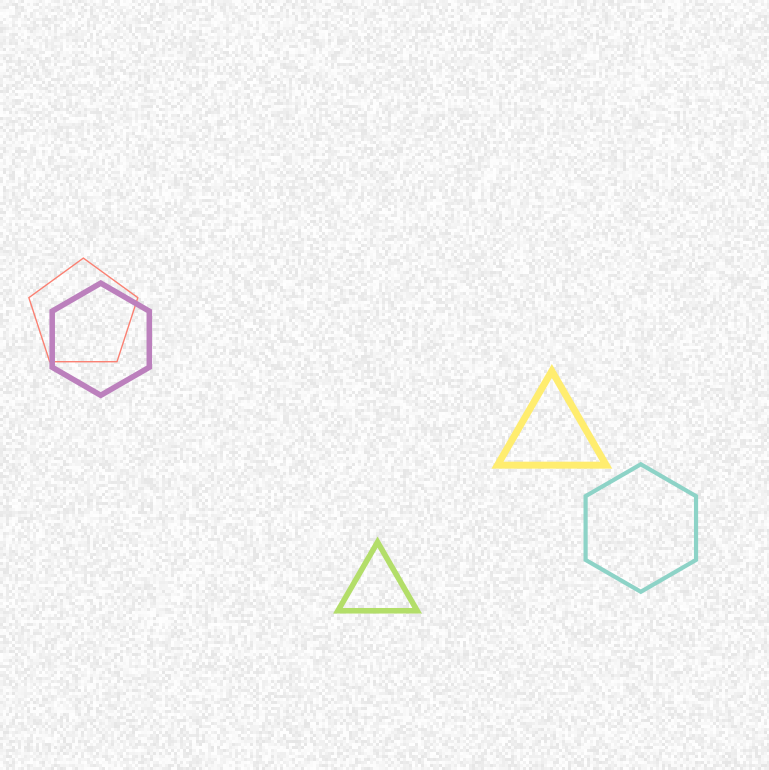[{"shape": "hexagon", "thickness": 1.5, "radius": 0.41, "center": [0.832, 0.314]}, {"shape": "pentagon", "thickness": 0.5, "radius": 0.37, "center": [0.108, 0.59]}, {"shape": "triangle", "thickness": 2, "radius": 0.3, "center": [0.49, 0.237]}, {"shape": "hexagon", "thickness": 2, "radius": 0.36, "center": [0.131, 0.559]}, {"shape": "triangle", "thickness": 2.5, "radius": 0.41, "center": [0.717, 0.437]}]